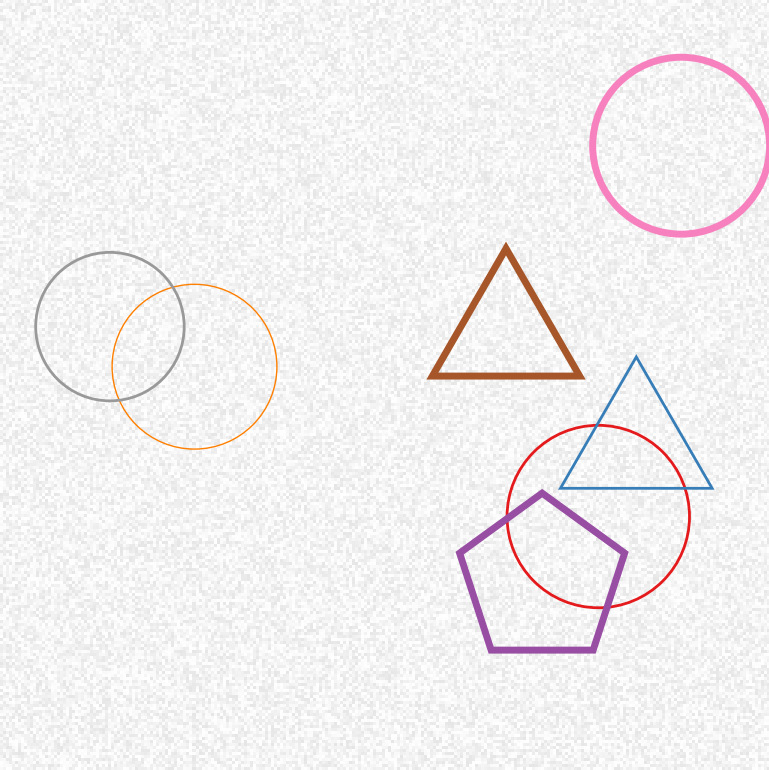[{"shape": "circle", "thickness": 1, "radius": 0.59, "center": [0.777, 0.329]}, {"shape": "triangle", "thickness": 1, "radius": 0.57, "center": [0.826, 0.423]}, {"shape": "pentagon", "thickness": 2.5, "radius": 0.56, "center": [0.704, 0.247]}, {"shape": "circle", "thickness": 0.5, "radius": 0.54, "center": [0.253, 0.524]}, {"shape": "triangle", "thickness": 2.5, "radius": 0.55, "center": [0.657, 0.567]}, {"shape": "circle", "thickness": 2.5, "radius": 0.57, "center": [0.885, 0.811]}, {"shape": "circle", "thickness": 1, "radius": 0.48, "center": [0.143, 0.576]}]